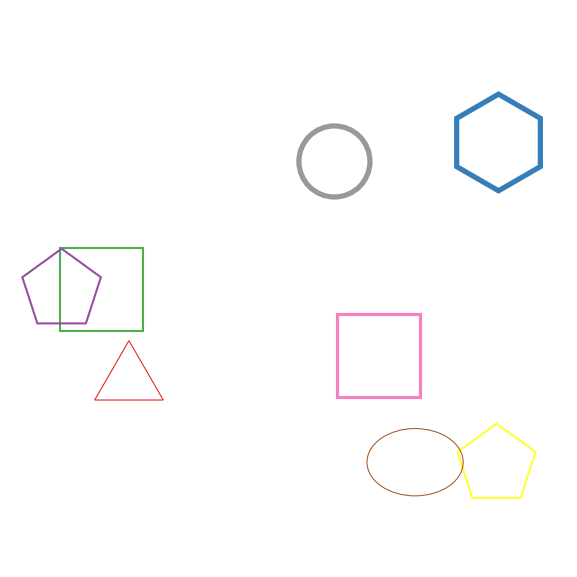[{"shape": "triangle", "thickness": 0.5, "radius": 0.34, "center": [0.223, 0.341]}, {"shape": "hexagon", "thickness": 2.5, "radius": 0.42, "center": [0.863, 0.752]}, {"shape": "square", "thickness": 1, "radius": 0.36, "center": [0.175, 0.497]}, {"shape": "pentagon", "thickness": 1, "radius": 0.36, "center": [0.107, 0.497]}, {"shape": "pentagon", "thickness": 1, "radius": 0.36, "center": [0.86, 0.194]}, {"shape": "oval", "thickness": 0.5, "radius": 0.42, "center": [0.719, 0.199]}, {"shape": "square", "thickness": 1.5, "radius": 0.36, "center": [0.655, 0.383]}, {"shape": "circle", "thickness": 2.5, "radius": 0.31, "center": [0.579, 0.72]}]